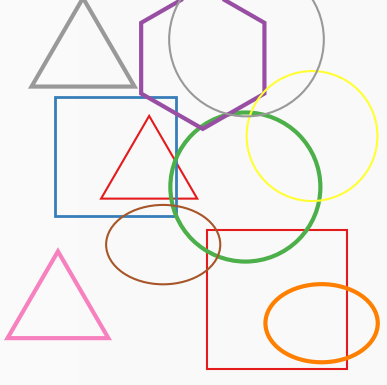[{"shape": "square", "thickness": 1.5, "radius": 0.9, "center": [0.716, 0.223]}, {"shape": "triangle", "thickness": 1.5, "radius": 0.72, "center": [0.385, 0.556]}, {"shape": "square", "thickness": 2, "radius": 0.78, "center": [0.298, 0.594]}, {"shape": "circle", "thickness": 3, "radius": 0.97, "center": [0.633, 0.514]}, {"shape": "hexagon", "thickness": 3, "radius": 0.92, "center": [0.523, 0.849]}, {"shape": "oval", "thickness": 3, "radius": 0.72, "center": [0.83, 0.16]}, {"shape": "circle", "thickness": 1.5, "radius": 0.84, "center": [0.805, 0.647]}, {"shape": "oval", "thickness": 1.5, "radius": 0.74, "center": [0.421, 0.365]}, {"shape": "triangle", "thickness": 3, "radius": 0.75, "center": [0.15, 0.197]}, {"shape": "circle", "thickness": 1.5, "radius": 1.0, "center": [0.636, 0.897]}, {"shape": "triangle", "thickness": 3, "radius": 0.77, "center": [0.214, 0.852]}]